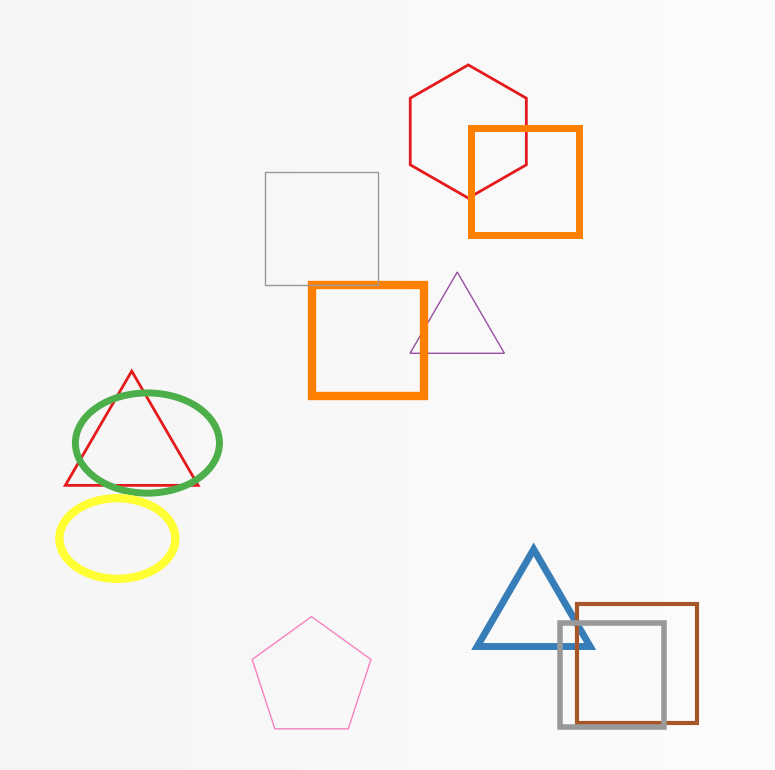[{"shape": "triangle", "thickness": 1, "radius": 0.49, "center": [0.17, 0.419]}, {"shape": "hexagon", "thickness": 1, "radius": 0.43, "center": [0.604, 0.829]}, {"shape": "triangle", "thickness": 2.5, "radius": 0.42, "center": [0.689, 0.202]}, {"shape": "oval", "thickness": 2.5, "radius": 0.46, "center": [0.19, 0.425]}, {"shape": "triangle", "thickness": 0.5, "radius": 0.35, "center": [0.59, 0.576]}, {"shape": "square", "thickness": 3, "radius": 0.36, "center": [0.475, 0.557]}, {"shape": "square", "thickness": 2.5, "radius": 0.35, "center": [0.678, 0.764]}, {"shape": "oval", "thickness": 3, "radius": 0.37, "center": [0.151, 0.301]}, {"shape": "square", "thickness": 1.5, "radius": 0.39, "center": [0.822, 0.138]}, {"shape": "pentagon", "thickness": 0.5, "radius": 0.4, "center": [0.402, 0.119]}, {"shape": "square", "thickness": 2, "radius": 0.34, "center": [0.79, 0.123]}, {"shape": "square", "thickness": 0.5, "radius": 0.37, "center": [0.415, 0.703]}]